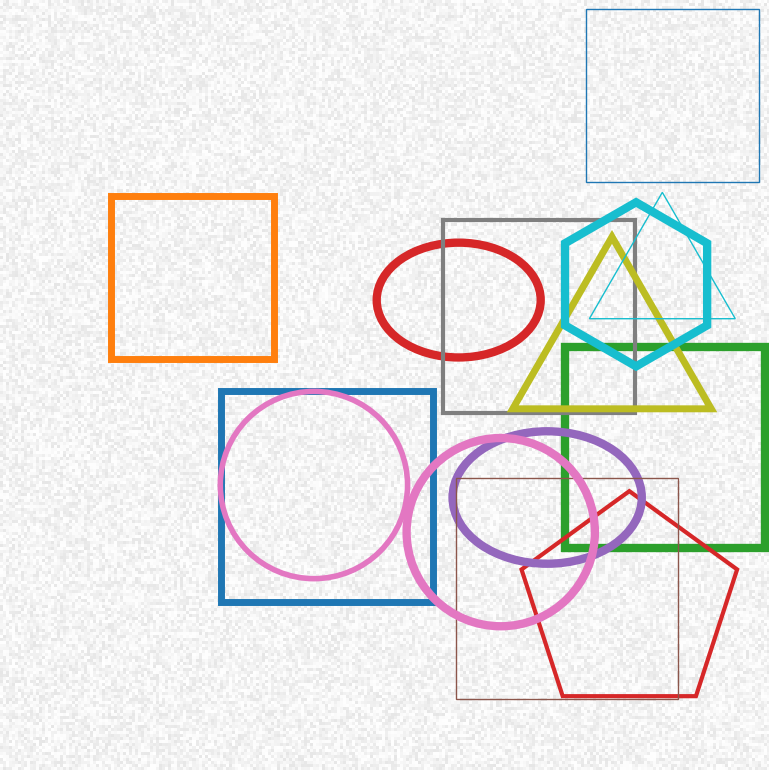[{"shape": "square", "thickness": 2.5, "radius": 0.69, "center": [0.425, 0.355]}, {"shape": "square", "thickness": 0.5, "radius": 0.56, "center": [0.873, 0.876]}, {"shape": "square", "thickness": 2.5, "radius": 0.53, "center": [0.25, 0.64]}, {"shape": "square", "thickness": 3, "radius": 0.65, "center": [0.864, 0.419]}, {"shape": "oval", "thickness": 3, "radius": 0.53, "center": [0.596, 0.61]}, {"shape": "pentagon", "thickness": 1.5, "radius": 0.74, "center": [0.817, 0.215]}, {"shape": "oval", "thickness": 3, "radius": 0.61, "center": [0.711, 0.354]}, {"shape": "square", "thickness": 0.5, "radius": 0.72, "center": [0.736, 0.236]}, {"shape": "circle", "thickness": 2, "radius": 0.61, "center": [0.408, 0.37]}, {"shape": "circle", "thickness": 3, "radius": 0.61, "center": [0.65, 0.309]}, {"shape": "square", "thickness": 1.5, "radius": 0.62, "center": [0.7, 0.589]}, {"shape": "triangle", "thickness": 2.5, "radius": 0.74, "center": [0.795, 0.544]}, {"shape": "hexagon", "thickness": 3, "radius": 0.53, "center": [0.826, 0.631]}, {"shape": "triangle", "thickness": 0.5, "radius": 0.55, "center": [0.86, 0.641]}]